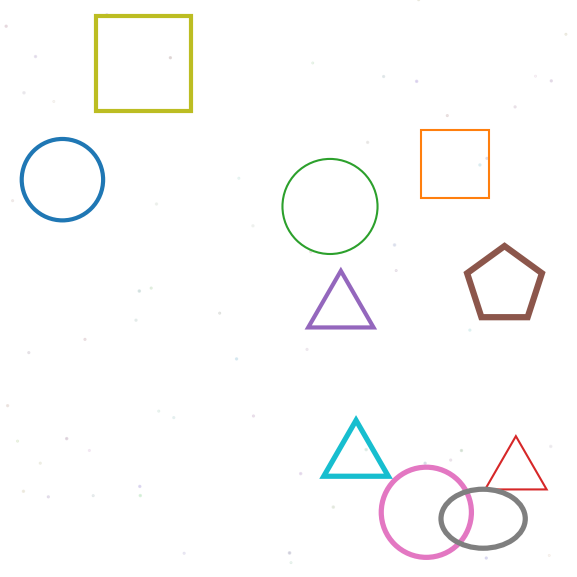[{"shape": "circle", "thickness": 2, "radius": 0.35, "center": [0.108, 0.688]}, {"shape": "square", "thickness": 1, "radius": 0.3, "center": [0.788, 0.715]}, {"shape": "circle", "thickness": 1, "radius": 0.41, "center": [0.571, 0.642]}, {"shape": "triangle", "thickness": 1, "radius": 0.31, "center": [0.893, 0.182]}, {"shape": "triangle", "thickness": 2, "radius": 0.33, "center": [0.59, 0.465]}, {"shape": "pentagon", "thickness": 3, "radius": 0.34, "center": [0.874, 0.505]}, {"shape": "circle", "thickness": 2.5, "radius": 0.39, "center": [0.738, 0.112]}, {"shape": "oval", "thickness": 2.5, "radius": 0.36, "center": [0.837, 0.101]}, {"shape": "square", "thickness": 2, "radius": 0.41, "center": [0.248, 0.889]}, {"shape": "triangle", "thickness": 2.5, "radius": 0.32, "center": [0.617, 0.207]}]